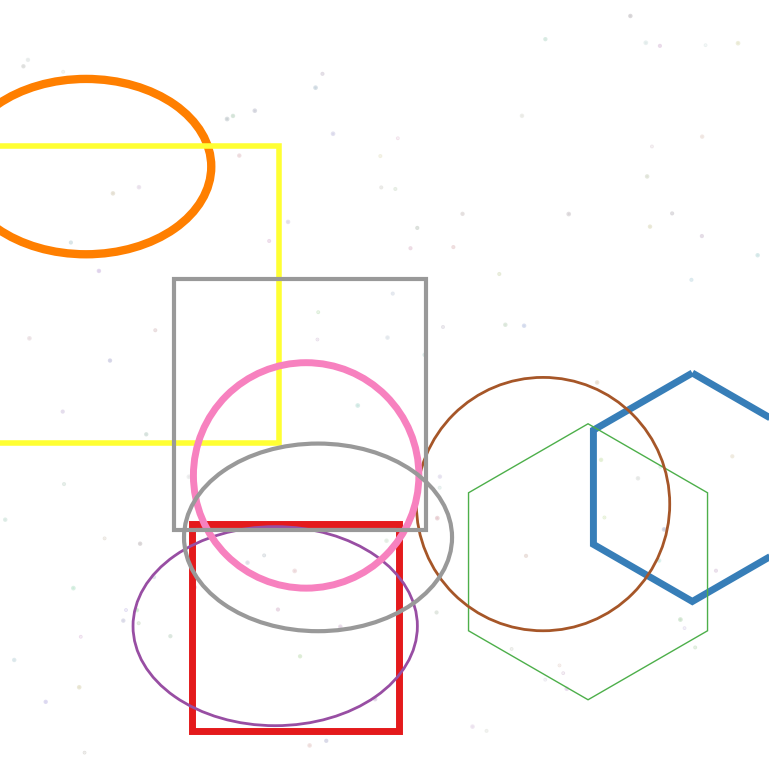[{"shape": "square", "thickness": 2.5, "radius": 0.67, "center": [0.384, 0.185]}, {"shape": "hexagon", "thickness": 2.5, "radius": 0.74, "center": [0.899, 0.367]}, {"shape": "hexagon", "thickness": 0.5, "radius": 0.9, "center": [0.764, 0.27]}, {"shape": "oval", "thickness": 1, "radius": 0.92, "center": [0.357, 0.187]}, {"shape": "oval", "thickness": 3, "radius": 0.81, "center": [0.112, 0.784]}, {"shape": "square", "thickness": 2, "radius": 0.96, "center": [0.171, 0.618]}, {"shape": "circle", "thickness": 1, "radius": 0.82, "center": [0.705, 0.345]}, {"shape": "circle", "thickness": 2.5, "radius": 0.73, "center": [0.398, 0.383]}, {"shape": "square", "thickness": 1.5, "radius": 0.82, "center": [0.389, 0.475]}, {"shape": "oval", "thickness": 1.5, "radius": 0.87, "center": [0.413, 0.302]}]